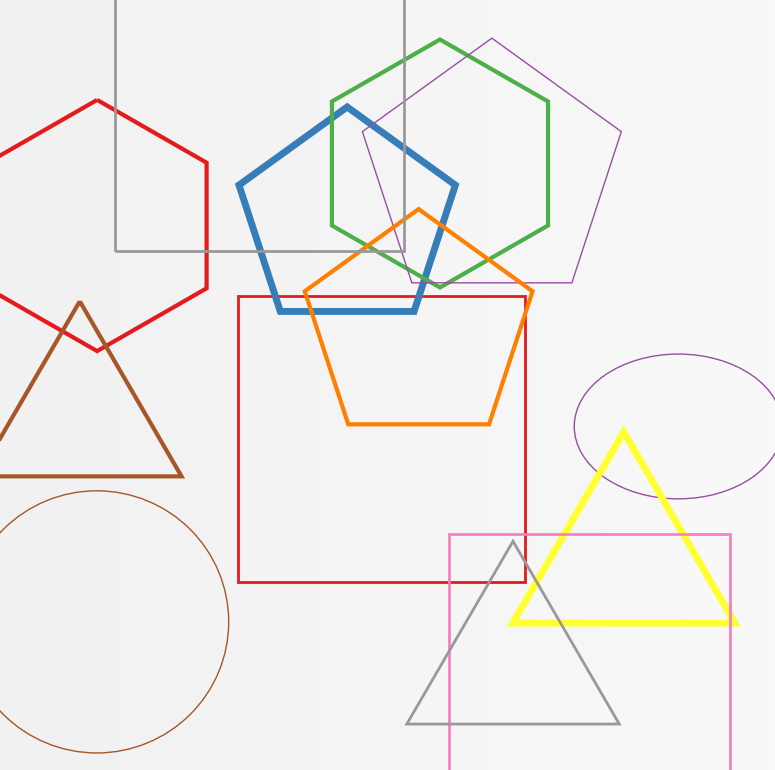[{"shape": "square", "thickness": 1, "radius": 0.93, "center": [0.492, 0.43]}, {"shape": "hexagon", "thickness": 1.5, "radius": 0.82, "center": [0.125, 0.707]}, {"shape": "pentagon", "thickness": 2.5, "radius": 0.73, "center": [0.448, 0.714]}, {"shape": "hexagon", "thickness": 1.5, "radius": 0.81, "center": [0.568, 0.788]}, {"shape": "pentagon", "thickness": 0.5, "radius": 0.88, "center": [0.635, 0.775]}, {"shape": "oval", "thickness": 0.5, "radius": 0.67, "center": [0.875, 0.446]}, {"shape": "pentagon", "thickness": 1.5, "radius": 0.77, "center": [0.54, 0.574]}, {"shape": "triangle", "thickness": 2.5, "radius": 0.83, "center": [0.805, 0.274]}, {"shape": "triangle", "thickness": 1.5, "radius": 0.76, "center": [0.103, 0.457]}, {"shape": "circle", "thickness": 0.5, "radius": 0.85, "center": [0.125, 0.192]}, {"shape": "square", "thickness": 1, "radius": 0.91, "center": [0.761, 0.125]}, {"shape": "triangle", "thickness": 1, "radius": 0.79, "center": [0.662, 0.139]}, {"shape": "square", "thickness": 1, "radius": 0.93, "center": [0.335, 0.861]}]